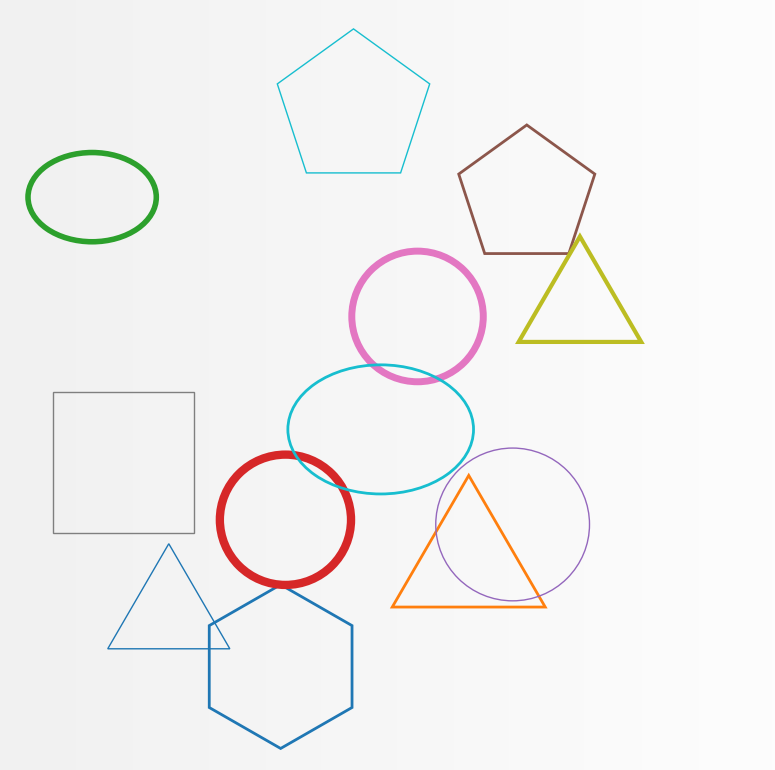[{"shape": "triangle", "thickness": 0.5, "radius": 0.45, "center": [0.218, 0.203]}, {"shape": "hexagon", "thickness": 1, "radius": 0.53, "center": [0.362, 0.134]}, {"shape": "triangle", "thickness": 1, "radius": 0.57, "center": [0.605, 0.269]}, {"shape": "oval", "thickness": 2, "radius": 0.41, "center": [0.119, 0.744]}, {"shape": "circle", "thickness": 3, "radius": 0.42, "center": [0.368, 0.325]}, {"shape": "circle", "thickness": 0.5, "radius": 0.5, "center": [0.661, 0.319]}, {"shape": "pentagon", "thickness": 1, "radius": 0.46, "center": [0.68, 0.745]}, {"shape": "circle", "thickness": 2.5, "radius": 0.42, "center": [0.539, 0.589]}, {"shape": "square", "thickness": 0.5, "radius": 0.46, "center": [0.159, 0.4]}, {"shape": "triangle", "thickness": 1.5, "radius": 0.46, "center": [0.748, 0.602]}, {"shape": "pentagon", "thickness": 0.5, "radius": 0.52, "center": [0.456, 0.859]}, {"shape": "oval", "thickness": 1, "radius": 0.6, "center": [0.491, 0.442]}]